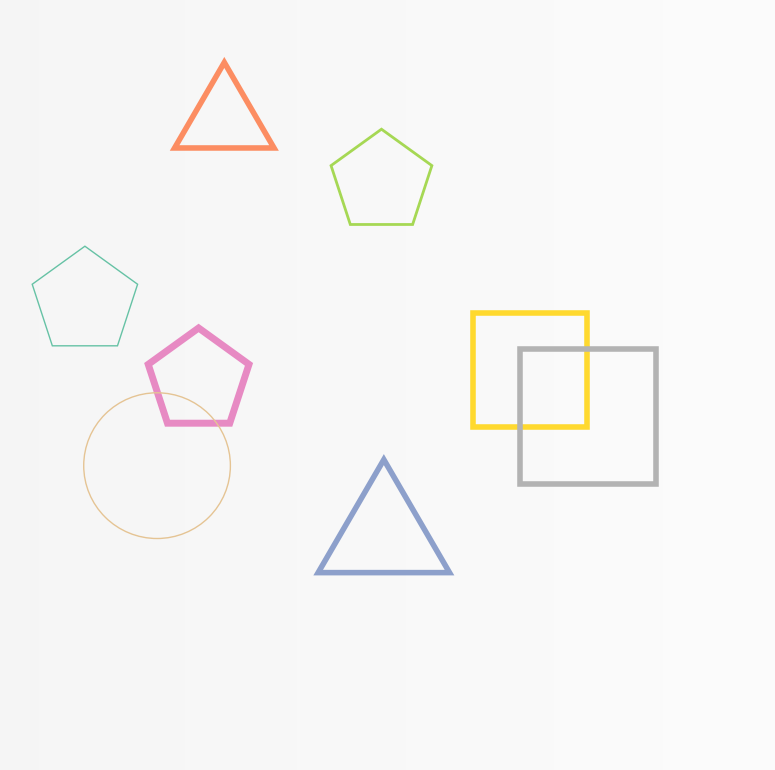[{"shape": "pentagon", "thickness": 0.5, "radius": 0.36, "center": [0.11, 0.609]}, {"shape": "triangle", "thickness": 2, "radius": 0.37, "center": [0.289, 0.845]}, {"shape": "triangle", "thickness": 2, "radius": 0.49, "center": [0.495, 0.305]}, {"shape": "pentagon", "thickness": 2.5, "radius": 0.34, "center": [0.256, 0.506]}, {"shape": "pentagon", "thickness": 1, "radius": 0.34, "center": [0.492, 0.764]}, {"shape": "square", "thickness": 2, "radius": 0.37, "center": [0.684, 0.519]}, {"shape": "circle", "thickness": 0.5, "radius": 0.47, "center": [0.203, 0.395]}, {"shape": "square", "thickness": 2, "radius": 0.44, "center": [0.759, 0.459]}]